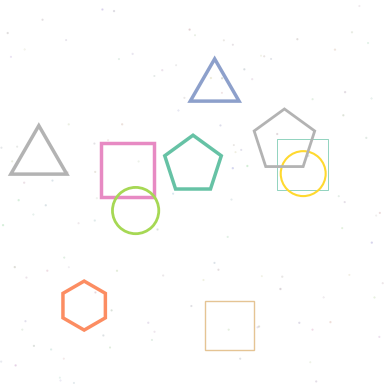[{"shape": "pentagon", "thickness": 2.5, "radius": 0.39, "center": [0.501, 0.572]}, {"shape": "square", "thickness": 0.5, "radius": 0.33, "center": [0.785, 0.572]}, {"shape": "hexagon", "thickness": 2.5, "radius": 0.32, "center": [0.219, 0.206]}, {"shape": "triangle", "thickness": 2.5, "radius": 0.37, "center": [0.558, 0.774]}, {"shape": "square", "thickness": 2.5, "radius": 0.35, "center": [0.332, 0.558]}, {"shape": "circle", "thickness": 2, "radius": 0.3, "center": [0.352, 0.453]}, {"shape": "circle", "thickness": 1.5, "radius": 0.29, "center": [0.788, 0.549]}, {"shape": "square", "thickness": 1, "radius": 0.32, "center": [0.596, 0.154]}, {"shape": "pentagon", "thickness": 2, "radius": 0.41, "center": [0.739, 0.634]}, {"shape": "triangle", "thickness": 2.5, "radius": 0.42, "center": [0.101, 0.59]}]